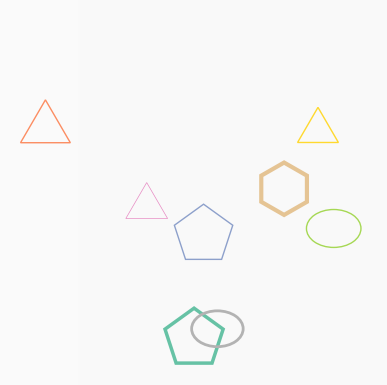[{"shape": "pentagon", "thickness": 2.5, "radius": 0.39, "center": [0.501, 0.121]}, {"shape": "triangle", "thickness": 1, "radius": 0.37, "center": [0.117, 0.666]}, {"shape": "pentagon", "thickness": 1, "radius": 0.4, "center": [0.525, 0.39]}, {"shape": "triangle", "thickness": 0.5, "radius": 0.31, "center": [0.379, 0.464]}, {"shape": "oval", "thickness": 1, "radius": 0.35, "center": [0.861, 0.407]}, {"shape": "triangle", "thickness": 1, "radius": 0.3, "center": [0.821, 0.66]}, {"shape": "hexagon", "thickness": 3, "radius": 0.34, "center": [0.733, 0.51]}, {"shape": "oval", "thickness": 2, "radius": 0.33, "center": [0.561, 0.146]}]